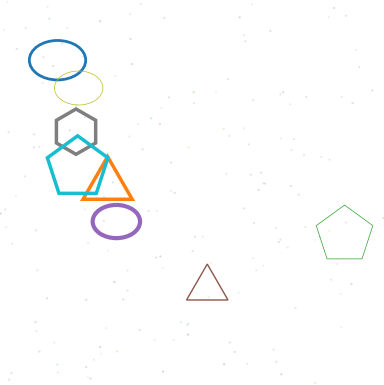[{"shape": "oval", "thickness": 2, "radius": 0.37, "center": [0.149, 0.844]}, {"shape": "triangle", "thickness": 2.5, "radius": 0.37, "center": [0.28, 0.519]}, {"shape": "pentagon", "thickness": 0.5, "radius": 0.39, "center": [0.895, 0.39]}, {"shape": "oval", "thickness": 3, "radius": 0.31, "center": [0.302, 0.425]}, {"shape": "triangle", "thickness": 1, "radius": 0.31, "center": [0.538, 0.252]}, {"shape": "hexagon", "thickness": 2.5, "radius": 0.29, "center": [0.197, 0.658]}, {"shape": "oval", "thickness": 0.5, "radius": 0.32, "center": [0.204, 0.771]}, {"shape": "pentagon", "thickness": 2.5, "radius": 0.41, "center": [0.202, 0.565]}]